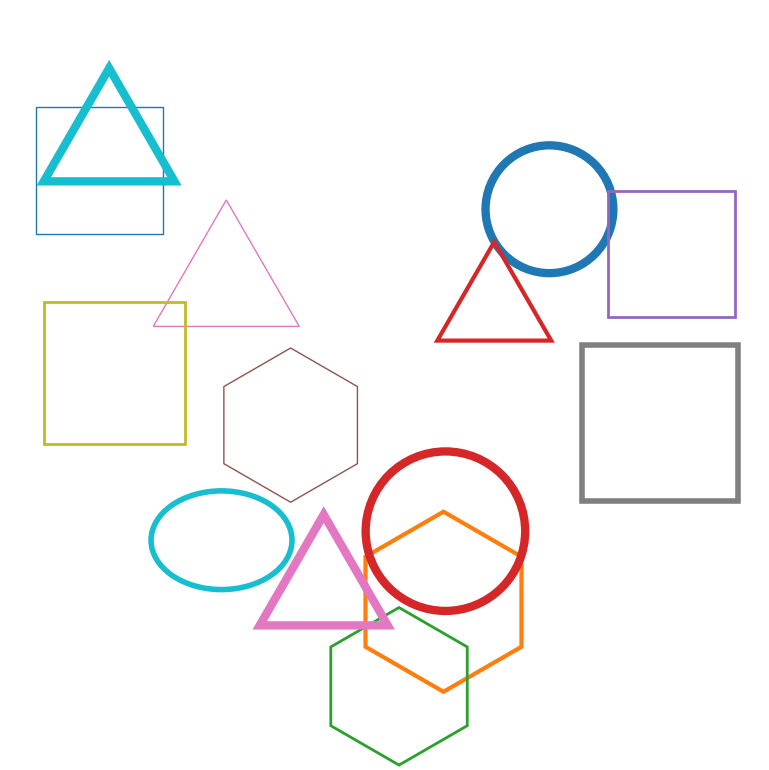[{"shape": "circle", "thickness": 3, "radius": 0.41, "center": [0.714, 0.728]}, {"shape": "square", "thickness": 0.5, "radius": 0.41, "center": [0.129, 0.779]}, {"shape": "hexagon", "thickness": 1.5, "radius": 0.58, "center": [0.576, 0.219]}, {"shape": "hexagon", "thickness": 1, "radius": 0.51, "center": [0.518, 0.109]}, {"shape": "triangle", "thickness": 1.5, "radius": 0.43, "center": [0.642, 0.6]}, {"shape": "circle", "thickness": 3, "radius": 0.52, "center": [0.578, 0.31]}, {"shape": "square", "thickness": 1, "radius": 0.41, "center": [0.872, 0.67]}, {"shape": "hexagon", "thickness": 0.5, "radius": 0.5, "center": [0.377, 0.448]}, {"shape": "triangle", "thickness": 3, "radius": 0.48, "center": [0.42, 0.236]}, {"shape": "triangle", "thickness": 0.5, "radius": 0.55, "center": [0.294, 0.631]}, {"shape": "square", "thickness": 2, "radius": 0.51, "center": [0.857, 0.45]}, {"shape": "square", "thickness": 1, "radius": 0.46, "center": [0.149, 0.516]}, {"shape": "triangle", "thickness": 3, "radius": 0.49, "center": [0.142, 0.813]}, {"shape": "oval", "thickness": 2, "radius": 0.46, "center": [0.288, 0.298]}]